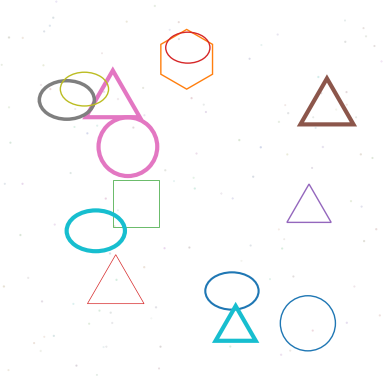[{"shape": "oval", "thickness": 1.5, "radius": 0.35, "center": [0.602, 0.244]}, {"shape": "circle", "thickness": 1, "radius": 0.36, "center": [0.8, 0.16]}, {"shape": "hexagon", "thickness": 1, "radius": 0.39, "center": [0.485, 0.846]}, {"shape": "square", "thickness": 0.5, "radius": 0.3, "center": [0.353, 0.472]}, {"shape": "oval", "thickness": 1, "radius": 0.29, "center": [0.488, 0.876]}, {"shape": "triangle", "thickness": 0.5, "radius": 0.42, "center": [0.301, 0.254]}, {"shape": "triangle", "thickness": 1, "radius": 0.33, "center": [0.803, 0.456]}, {"shape": "triangle", "thickness": 3, "radius": 0.4, "center": [0.849, 0.717]}, {"shape": "circle", "thickness": 3, "radius": 0.38, "center": [0.332, 0.619]}, {"shape": "triangle", "thickness": 3, "radius": 0.4, "center": [0.293, 0.736]}, {"shape": "oval", "thickness": 2.5, "radius": 0.36, "center": [0.174, 0.74]}, {"shape": "oval", "thickness": 1, "radius": 0.31, "center": [0.219, 0.769]}, {"shape": "oval", "thickness": 3, "radius": 0.38, "center": [0.249, 0.4]}, {"shape": "triangle", "thickness": 3, "radius": 0.3, "center": [0.612, 0.145]}]